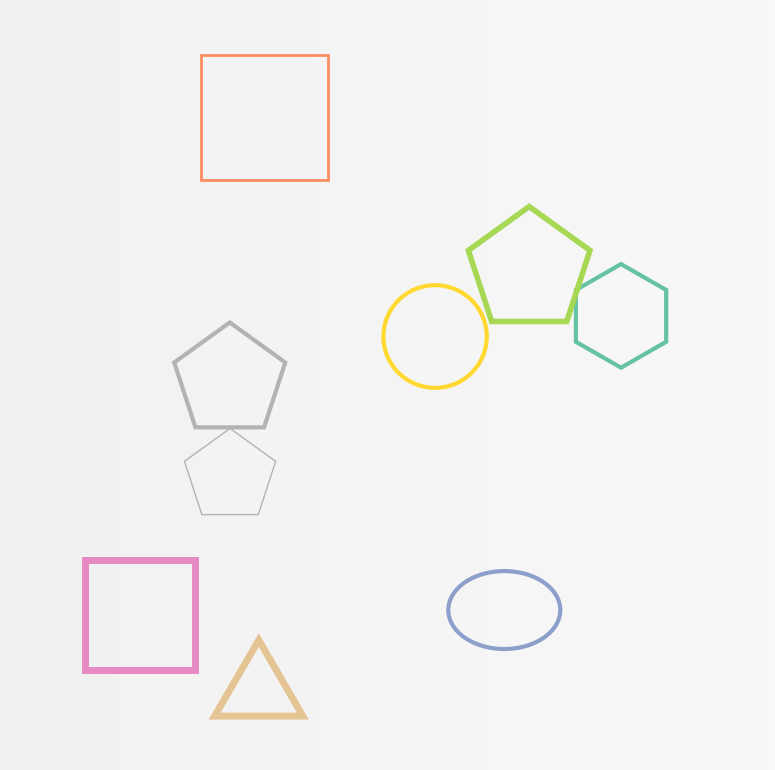[{"shape": "hexagon", "thickness": 1.5, "radius": 0.34, "center": [0.801, 0.59]}, {"shape": "square", "thickness": 1, "radius": 0.41, "center": [0.341, 0.847]}, {"shape": "oval", "thickness": 1.5, "radius": 0.36, "center": [0.651, 0.208]}, {"shape": "square", "thickness": 2.5, "radius": 0.35, "center": [0.181, 0.201]}, {"shape": "pentagon", "thickness": 2, "radius": 0.41, "center": [0.683, 0.649]}, {"shape": "circle", "thickness": 1.5, "radius": 0.33, "center": [0.561, 0.563]}, {"shape": "triangle", "thickness": 2.5, "radius": 0.33, "center": [0.334, 0.103]}, {"shape": "pentagon", "thickness": 1.5, "radius": 0.38, "center": [0.296, 0.506]}, {"shape": "pentagon", "thickness": 0.5, "radius": 0.31, "center": [0.297, 0.382]}]